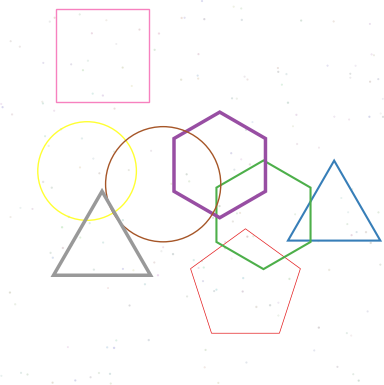[{"shape": "pentagon", "thickness": 0.5, "radius": 0.75, "center": [0.638, 0.256]}, {"shape": "triangle", "thickness": 1.5, "radius": 0.69, "center": [0.868, 0.444]}, {"shape": "hexagon", "thickness": 1.5, "radius": 0.71, "center": [0.684, 0.442]}, {"shape": "hexagon", "thickness": 2.5, "radius": 0.69, "center": [0.571, 0.572]}, {"shape": "circle", "thickness": 1, "radius": 0.64, "center": [0.226, 0.556]}, {"shape": "circle", "thickness": 1, "radius": 0.75, "center": [0.424, 0.521]}, {"shape": "square", "thickness": 1, "radius": 0.6, "center": [0.267, 0.856]}, {"shape": "triangle", "thickness": 2.5, "radius": 0.73, "center": [0.265, 0.358]}]